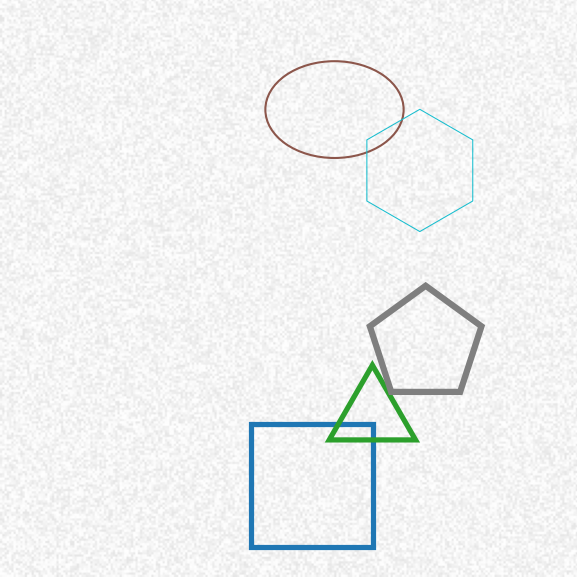[{"shape": "square", "thickness": 2.5, "radius": 0.53, "center": [0.541, 0.159]}, {"shape": "triangle", "thickness": 2.5, "radius": 0.43, "center": [0.645, 0.281]}, {"shape": "oval", "thickness": 1, "radius": 0.6, "center": [0.579, 0.809]}, {"shape": "pentagon", "thickness": 3, "radius": 0.51, "center": [0.737, 0.403]}, {"shape": "hexagon", "thickness": 0.5, "radius": 0.53, "center": [0.727, 0.704]}]